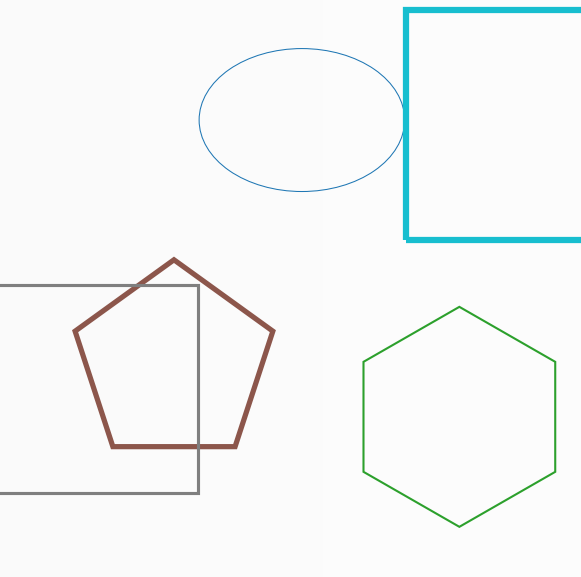[{"shape": "oval", "thickness": 0.5, "radius": 0.88, "center": [0.519, 0.791]}, {"shape": "hexagon", "thickness": 1, "radius": 0.95, "center": [0.79, 0.277]}, {"shape": "pentagon", "thickness": 2.5, "radius": 0.89, "center": [0.299, 0.37]}, {"shape": "square", "thickness": 1.5, "radius": 0.9, "center": [0.161, 0.326]}, {"shape": "square", "thickness": 3, "radius": 0.99, "center": [0.897, 0.783]}]